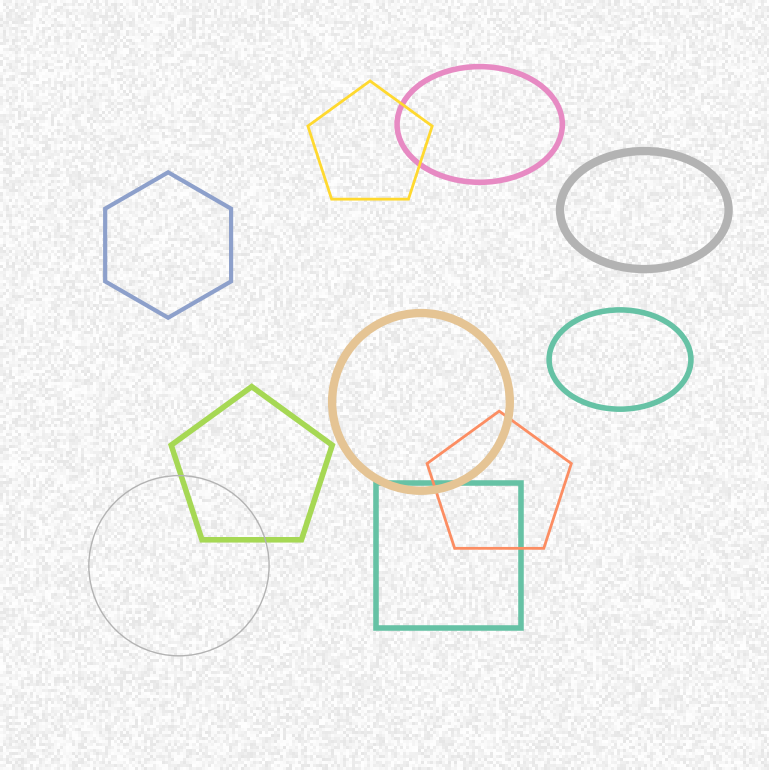[{"shape": "square", "thickness": 2, "radius": 0.47, "center": [0.583, 0.278]}, {"shape": "oval", "thickness": 2, "radius": 0.46, "center": [0.805, 0.533]}, {"shape": "pentagon", "thickness": 1, "radius": 0.49, "center": [0.648, 0.368]}, {"shape": "hexagon", "thickness": 1.5, "radius": 0.47, "center": [0.218, 0.682]}, {"shape": "oval", "thickness": 2, "radius": 0.54, "center": [0.623, 0.838]}, {"shape": "pentagon", "thickness": 2, "radius": 0.55, "center": [0.327, 0.388]}, {"shape": "pentagon", "thickness": 1, "radius": 0.42, "center": [0.481, 0.81]}, {"shape": "circle", "thickness": 3, "radius": 0.58, "center": [0.547, 0.478]}, {"shape": "circle", "thickness": 0.5, "radius": 0.59, "center": [0.232, 0.265]}, {"shape": "oval", "thickness": 3, "radius": 0.55, "center": [0.837, 0.727]}]